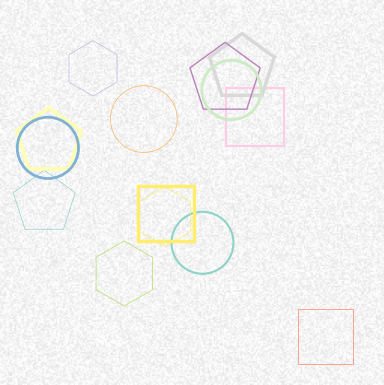[{"shape": "circle", "thickness": 1.5, "radius": 0.4, "center": [0.526, 0.369]}, {"shape": "pentagon", "thickness": 0.5, "radius": 0.42, "center": [0.115, 0.473]}, {"shape": "pentagon", "thickness": 2.5, "radius": 0.44, "center": [0.127, 0.632]}, {"shape": "hexagon", "thickness": 0.5, "radius": 0.36, "center": [0.242, 0.822]}, {"shape": "square", "thickness": 0.5, "radius": 0.35, "center": [0.846, 0.126]}, {"shape": "circle", "thickness": 2, "radius": 0.4, "center": [0.124, 0.616]}, {"shape": "circle", "thickness": 0.5, "radius": 0.43, "center": [0.374, 0.691]}, {"shape": "hexagon", "thickness": 0.5, "radius": 0.42, "center": [0.323, 0.29]}, {"shape": "square", "thickness": 1.5, "radius": 0.38, "center": [0.663, 0.695]}, {"shape": "pentagon", "thickness": 2.5, "radius": 0.44, "center": [0.628, 0.824]}, {"shape": "pentagon", "thickness": 1, "radius": 0.48, "center": [0.585, 0.794]}, {"shape": "circle", "thickness": 2, "radius": 0.39, "center": [0.601, 0.766]}, {"shape": "square", "thickness": 2.5, "radius": 0.36, "center": [0.431, 0.445]}, {"shape": "hexagon", "thickness": 0.5, "radius": 0.39, "center": [0.429, 0.437]}]